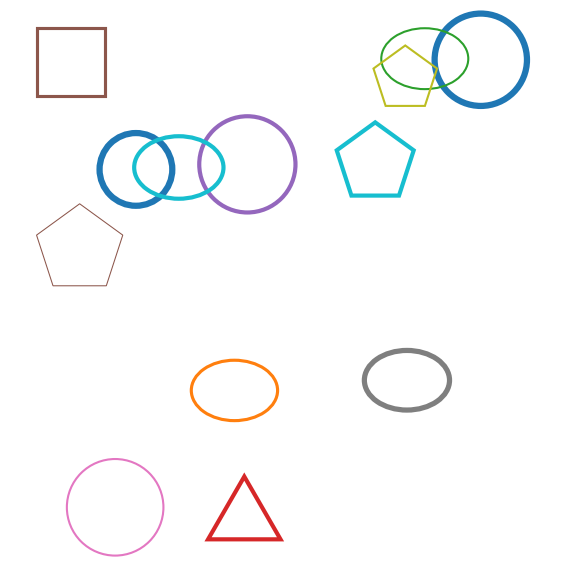[{"shape": "circle", "thickness": 3, "radius": 0.31, "center": [0.235, 0.706]}, {"shape": "circle", "thickness": 3, "radius": 0.4, "center": [0.833, 0.896]}, {"shape": "oval", "thickness": 1.5, "radius": 0.37, "center": [0.406, 0.323]}, {"shape": "oval", "thickness": 1, "radius": 0.38, "center": [0.736, 0.898]}, {"shape": "triangle", "thickness": 2, "radius": 0.36, "center": [0.423, 0.101]}, {"shape": "circle", "thickness": 2, "radius": 0.42, "center": [0.428, 0.715]}, {"shape": "square", "thickness": 1.5, "radius": 0.29, "center": [0.123, 0.892]}, {"shape": "pentagon", "thickness": 0.5, "radius": 0.39, "center": [0.138, 0.568]}, {"shape": "circle", "thickness": 1, "radius": 0.42, "center": [0.199, 0.121]}, {"shape": "oval", "thickness": 2.5, "radius": 0.37, "center": [0.705, 0.341]}, {"shape": "pentagon", "thickness": 1, "radius": 0.29, "center": [0.702, 0.863]}, {"shape": "pentagon", "thickness": 2, "radius": 0.35, "center": [0.65, 0.717]}, {"shape": "oval", "thickness": 2, "radius": 0.39, "center": [0.31, 0.709]}]